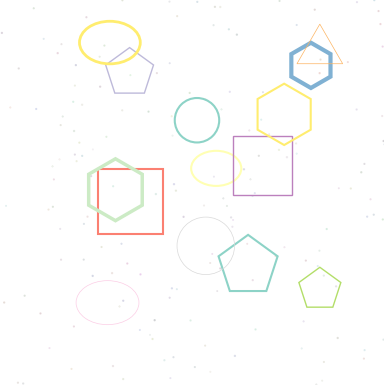[{"shape": "pentagon", "thickness": 1.5, "radius": 0.4, "center": [0.644, 0.309]}, {"shape": "circle", "thickness": 1.5, "radius": 0.29, "center": [0.512, 0.688]}, {"shape": "oval", "thickness": 1.5, "radius": 0.33, "center": [0.562, 0.563]}, {"shape": "pentagon", "thickness": 1, "radius": 0.33, "center": [0.337, 0.811]}, {"shape": "square", "thickness": 1.5, "radius": 0.43, "center": [0.339, 0.477]}, {"shape": "hexagon", "thickness": 3, "radius": 0.29, "center": [0.808, 0.83]}, {"shape": "triangle", "thickness": 0.5, "radius": 0.34, "center": [0.831, 0.869]}, {"shape": "pentagon", "thickness": 1, "radius": 0.29, "center": [0.831, 0.248]}, {"shape": "oval", "thickness": 0.5, "radius": 0.41, "center": [0.279, 0.214]}, {"shape": "circle", "thickness": 0.5, "radius": 0.37, "center": [0.535, 0.361]}, {"shape": "square", "thickness": 1, "radius": 0.38, "center": [0.683, 0.57]}, {"shape": "hexagon", "thickness": 2.5, "radius": 0.4, "center": [0.3, 0.507]}, {"shape": "hexagon", "thickness": 1.5, "radius": 0.4, "center": [0.738, 0.703]}, {"shape": "oval", "thickness": 2, "radius": 0.39, "center": [0.285, 0.889]}]